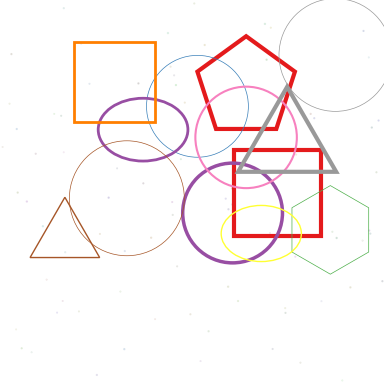[{"shape": "pentagon", "thickness": 3, "radius": 0.67, "center": [0.639, 0.773]}, {"shape": "square", "thickness": 3, "radius": 0.56, "center": [0.72, 0.499]}, {"shape": "circle", "thickness": 0.5, "radius": 0.66, "center": [0.513, 0.724]}, {"shape": "hexagon", "thickness": 0.5, "radius": 0.58, "center": [0.858, 0.403]}, {"shape": "circle", "thickness": 2.5, "radius": 0.65, "center": [0.604, 0.447]}, {"shape": "oval", "thickness": 2, "radius": 0.58, "center": [0.372, 0.663]}, {"shape": "square", "thickness": 2, "radius": 0.52, "center": [0.298, 0.787]}, {"shape": "oval", "thickness": 1, "radius": 0.52, "center": [0.679, 0.394]}, {"shape": "circle", "thickness": 0.5, "radius": 0.75, "center": [0.329, 0.485]}, {"shape": "triangle", "thickness": 1, "radius": 0.52, "center": [0.168, 0.383]}, {"shape": "circle", "thickness": 1.5, "radius": 0.66, "center": [0.639, 0.643]}, {"shape": "circle", "thickness": 0.5, "radius": 0.73, "center": [0.871, 0.857]}, {"shape": "triangle", "thickness": 3, "radius": 0.74, "center": [0.746, 0.627]}]